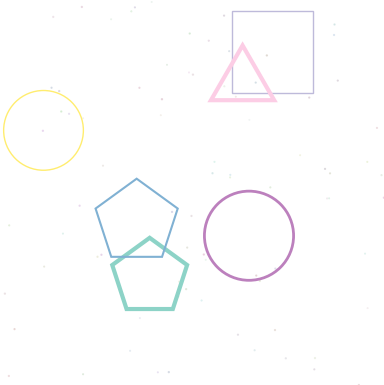[{"shape": "pentagon", "thickness": 3, "radius": 0.51, "center": [0.389, 0.28]}, {"shape": "square", "thickness": 1, "radius": 0.53, "center": [0.709, 0.865]}, {"shape": "pentagon", "thickness": 1.5, "radius": 0.56, "center": [0.355, 0.424]}, {"shape": "triangle", "thickness": 3, "radius": 0.47, "center": [0.63, 0.787]}, {"shape": "circle", "thickness": 2, "radius": 0.58, "center": [0.647, 0.388]}, {"shape": "circle", "thickness": 1, "radius": 0.52, "center": [0.113, 0.661]}]